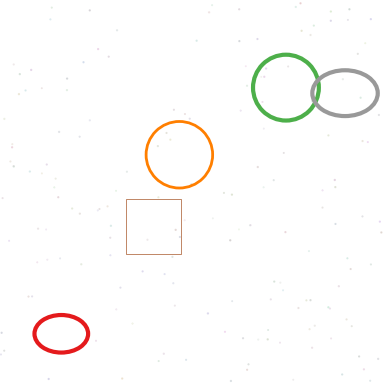[{"shape": "oval", "thickness": 3, "radius": 0.35, "center": [0.159, 0.133]}, {"shape": "circle", "thickness": 3, "radius": 0.43, "center": [0.743, 0.772]}, {"shape": "circle", "thickness": 2, "radius": 0.43, "center": [0.466, 0.598]}, {"shape": "square", "thickness": 0.5, "radius": 0.36, "center": [0.399, 0.412]}, {"shape": "oval", "thickness": 3, "radius": 0.42, "center": [0.896, 0.758]}]